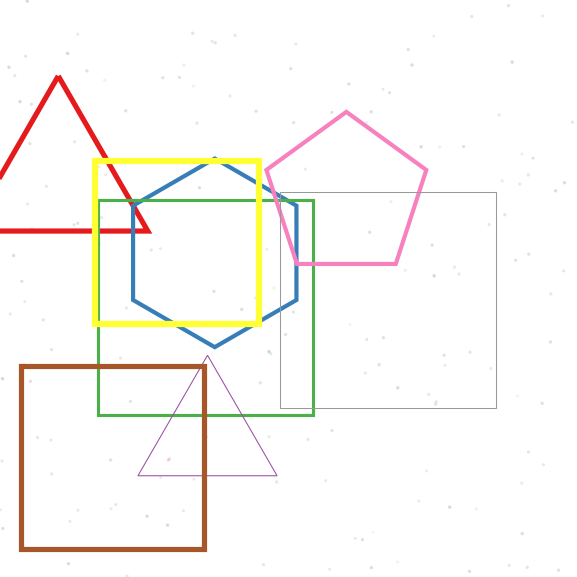[{"shape": "triangle", "thickness": 2.5, "radius": 0.89, "center": [0.101, 0.689]}, {"shape": "hexagon", "thickness": 2, "radius": 0.82, "center": [0.372, 0.561]}, {"shape": "square", "thickness": 1.5, "radius": 0.93, "center": [0.355, 0.466]}, {"shape": "triangle", "thickness": 0.5, "radius": 0.7, "center": [0.359, 0.245]}, {"shape": "square", "thickness": 3, "radius": 0.71, "center": [0.306, 0.579]}, {"shape": "square", "thickness": 2.5, "radius": 0.79, "center": [0.195, 0.206]}, {"shape": "pentagon", "thickness": 2, "radius": 0.73, "center": [0.6, 0.66]}, {"shape": "square", "thickness": 0.5, "radius": 0.94, "center": [0.672, 0.479]}]